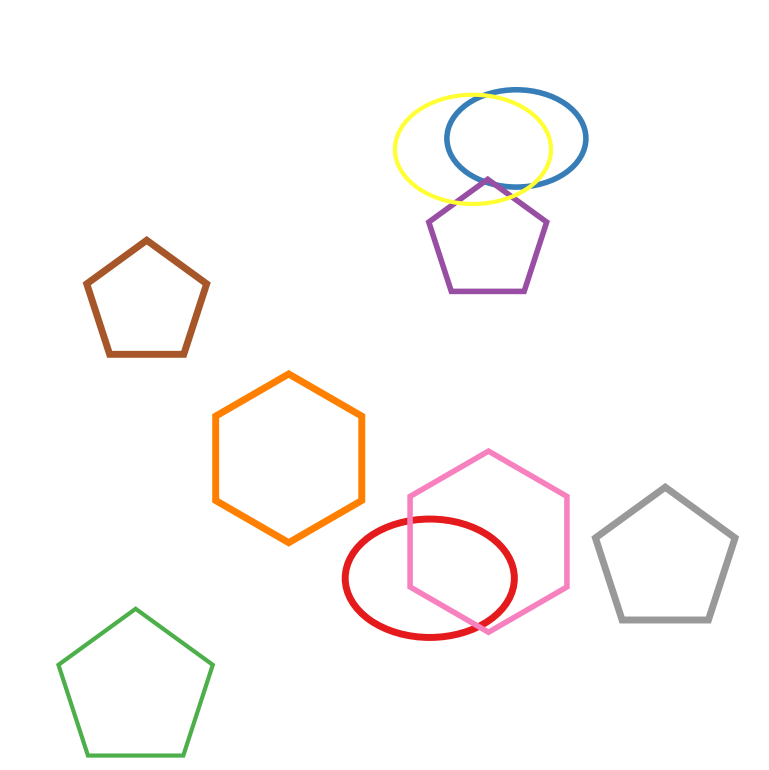[{"shape": "oval", "thickness": 2.5, "radius": 0.55, "center": [0.558, 0.249]}, {"shape": "oval", "thickness": 2, "radius": 0.45, "center": [0.671, 0.82]}, {"shape": "pentagon", "thickness": 1.5, "radius": 0.53, "center": [0.176, 0.104]}, {"shape": "pentagon", "thickness": 2, "radius": 0.4, "center": [0.633, 0.687]}, {"shape": "hexagon", "thickness": 2.5, "radius": 0.55, "center": [0.375, 0.405]}, {"shape": "oval", "thickness": 1.5, "radius": 0.51, "center": [0.614, 0.806]}, {"shape": "pentagon", "thickness": 2.5, "radius": 0.41, "center": [0.191, 0.606]}, {"shape": "hexagon", "thickness": 2, "radius": 0.59, "center": [0.634, 0.297]}, {"shape": "pentagon", "thickness": 2.5, "radius": 0.48, "center": [0.864, 0.272]}]